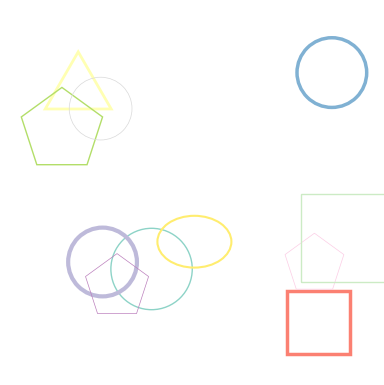[{"shape": "circle", "thickness": 1, "radius": 0.53, "center": [0.394, 0.301]}, {"shape": "triangle", "thickness": 2, "radius": 0.49, "center": [0.203, 0.766]}, {"shape": "circle", "thickness": 3, "radius": 0.45, "center": [0.266, 0.319]}, {"shape": "square", "thickness": 2.5, "radius": 0.4, "center": [0.827, 0.163]}, {"shape": "circle", "thickness": 2.5, "radius": 0.45, "center": [0.862, 0.811]}, {"shape": "pentagon", "thickness": 1, "radius": 0.55, "center": [0.161, 0.662]}, {"shape": "pentagon", "thickness": 0.5, "radius": 0.4, "center": [0.817, 0.314]}, {"shape": "circle", "thickness": 0.5, "radius": 0.41, "center": [0.261, 0.718]}, {"shape": "pentagon", "thickness": 0.5, "radius": 0.43, "center": [0.304, 0.255]}, {"shape": "square", "thickness": 1, "radius": 0.57, "center": [0.897, 0.382]}, {"shape": "oval", "thickness": 1.5, "radius": 0.48, "center": [0.505, 0.372]}]